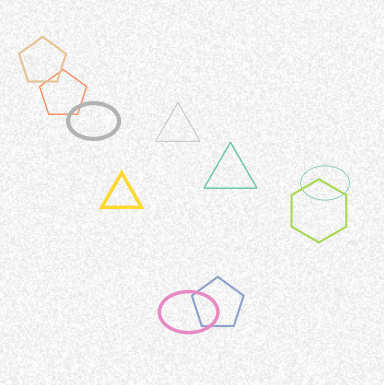[{"shape": "triangle", "thickness": 1, "radius": 0.4, "center": [0.599, 0.551]}, {"shape": "oval", "thickness": 0.5, "radius": 0.32, "center": [0.844, 0.525]}, {"shape": "pentagon", "thickness": 1, "radius": 0.32, "center": [0.164, 0.755]}, {"shape": "pentagon", "thickness": 1.5, "radius": 0.35, "center": [0.566, 0.21]}, {"shape": "oval", "thickness": 2.5, "radius": 0.38, "center": [0.49, 0.189]}, {"shape": "hexagon", "thickness": 1.5, "radius": 0.41, "center": [0.828, 0.452]}, {"shape": "triangle", "thickness": 2.5, "radius": 0.3, "center": [0.316, 0.491]}, {"shape": "pentagon", "thickness": 1.5, "radius": 0.32, "center": [0.111, 0.84]}, {"shape": "oval", "thickness": 3, "radius": 0.33, "center": [0.243, 0.686]}, {"shape": "triangle", "thickness": 0.5, "radius": 0.34, "center": [0.462, 0.667]}]